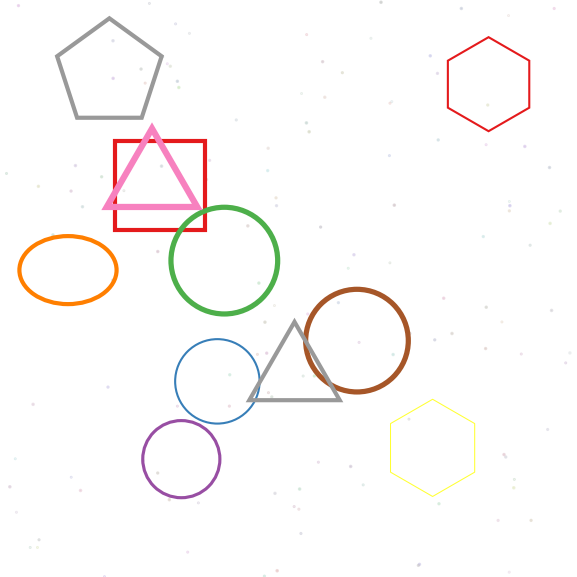[{"shape": "hexagon", "thickness": 1, "radius": 0.41, "center": [0.846, 0.853]}, {"shape": "square", "thickness": 2, "radius": 0.39, "center": [0.277, 0.677]}, {"shape": "circle", "thickness": 1, "radius": 0.37, "center": [0.376, 0.339]}, {"shape": "circle", "thickness": 2.5, "radius": 0.46, "center": [0.388, 0.548]}, {"shape": "circle", "thickness": 1.5, "radius": 0.33, "center": [0.314, 0.204]}, {"shape": "oval", "thickness": 2, "radius": 0.42, "center": [0.118, 0.531]}, {"shape": "hexagon", "thickness": 0.5, "radius": 0.42, "center": [0.749, 0.224]}, {"shape": "circle", "thickness": 2.5, "radius": 0.44, "center": [0.618, 0.409]}, {"shape": "triangle", "thickness": 3, "radius": 0.45, "center": [0.263, 0.686]}, {"shape": "pentagon", "thickness": 2, "radius": 0.48, "center": [0.189, 0.872]}, {"shape": "triangle", "thickness": 2, "radius": 0.45, "center": [0.51, 0.351]}]